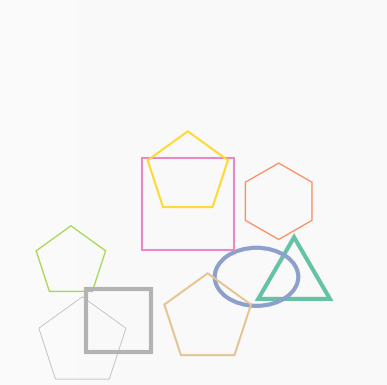[{"shape": "triangle", "thickness": 3, "radius": 0.53, "center": [0.759, 0.277]}, {"shape": "hexagon", "thickness": 1, "radius": 0.5, "center": [0.719, 0.477]}, {"shape": "oval", "thickness": 3, "radius": 0.54, "center": [0.662, 0.281]}, {"shape": "square", "thickness": 1.5, "radius": 0.6, "center": [0.485, 0.469]}, {"shape": "pentagon", "thickness": 1, "radius": 0.47, "center": [0.183, 0.319]}, {"shape": "pentagon", "thickness": 1.5, "radius": 0.54, "center": [0.485, 0.55]}, {"shape": "pentagon", "thickness": 1.5, "radius": 0.59, "center": [0.536, 0.173]}, {"shape": "square", "thickness": 3, "radius": 0.41, "center": [0.306, 0.168]}, {"shape": "pentagon", "thickness": 0.5, "radius": 0.59, "center": [0.213, 0.111]}]